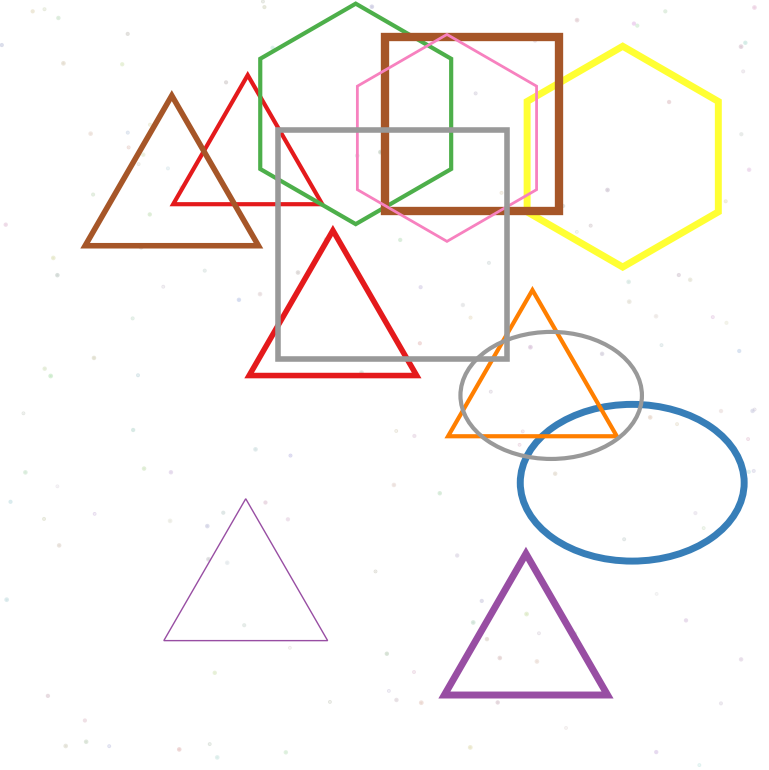[{"shape": "triangle", "thickness": 1.5, "radius": 0.56, "center": [0.322, 0.791]}, {"shape": "triangle", "thickness": 2, "radius": 0.63, "center": [0.432, 0.575]}, {"shape": "oval", "thickness": 2.5, "radius": 0.73, "center": [0.821, 0.373]}, {"shape": "hexagon", "thickness": 1.5, "radius": 0.72, "center": [0.462, 0.852]}, {"shape": "triangle", "thickness": 0.5, "radius": 0.61, "center": [0.319, 0.229]}, {"shape": "triangle", "thickness": 2.5, "radius": 0.61, "center": [0.683, 0.159]}, {"shape": "triangle", "thickness": 1.5, "radius": 0.63, "center": [0.691, 0.497]}, {"shape": "hexagon", "thickness": 2.5, "radius": 0.72, "center": [0.809, 0.797]}, {"shape": "triangle", "thickness": 2, "radius": 0.65, "center": [0.223, 0.746]}, {"shape": "square", "thickness": 3, "radius": 0.57, "center": [0.613, 0.839]}, {"shape": "hexagon", "thickness": 1, "radius": 0.67, "center": [0.58, 0.821]}, {"shape": "oval", "thickness": 1.5, "radius": 0.59, "center": [0.716, 0.486]}, {"shape": "square", "thickness": 2, "radius": 0.74, "center": [0.51, 0.683]}]